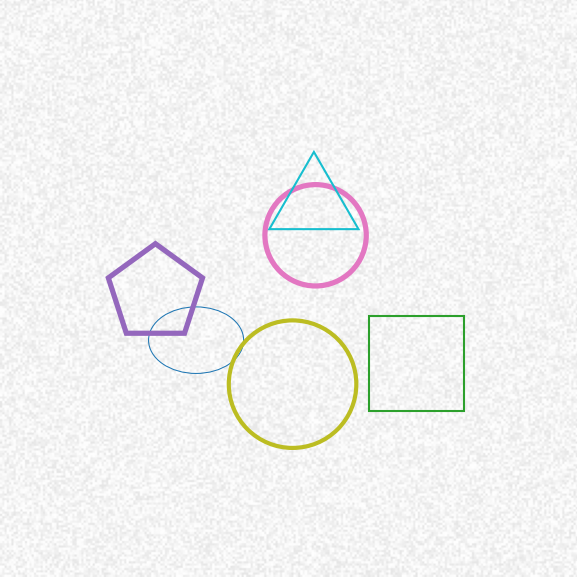[{"shape": "oval", "thickness": 0.5, "radius": 0.41, "center": [0.34, 0.41]}, {"shape": "square", "thickness": 1, "radius": 0.41, "center": [0.721, 0.37]}, {"shape": "pentagon", "thickness": 2.5, "radius": 0.43, "center": [0.269, 0.491]}, {"shape": "circle", "thickness": 2.5, "radius": 0.44, "center": [0.546, 0.592]}, {"shape": "circle", "thickness": 2, "radius": 0.55, "center": [0.507, 0.334]}, {"shape": "triangle", "thickness": 1, "radius": 0.45, "center": [0.544, 0.647]}]